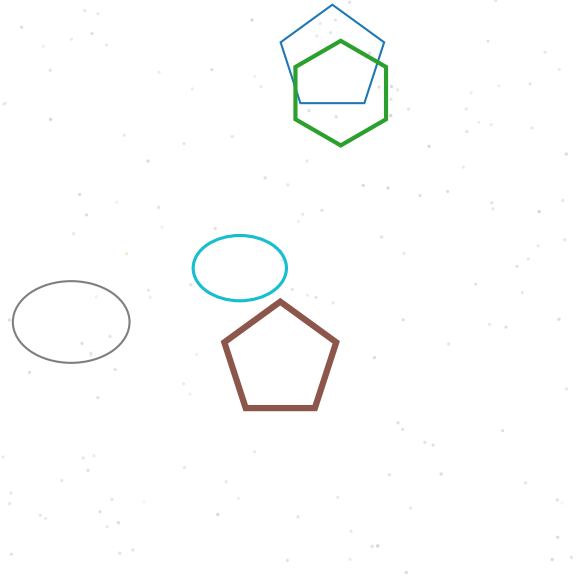[{"shape": "pentagon", "thickness": 1, "radius": 0.47, "center": [0.576, 0.897]}, {"shape": "hexagon", "thickness": 2, "radius": 0.45, "center": [0.59, 0.838]}, {"shape": "pentagon", "thickness": 3, "radius": 0.51, "center": [0.485, 0.375]}, {"shape": "oval", "thickness": 1, "radius": 0.51, "center": [0.123, 0.442]}, {"shape": "oval", "thickness": 1.5, "radius": 0.4, "center": [0.415, 0.535]}]